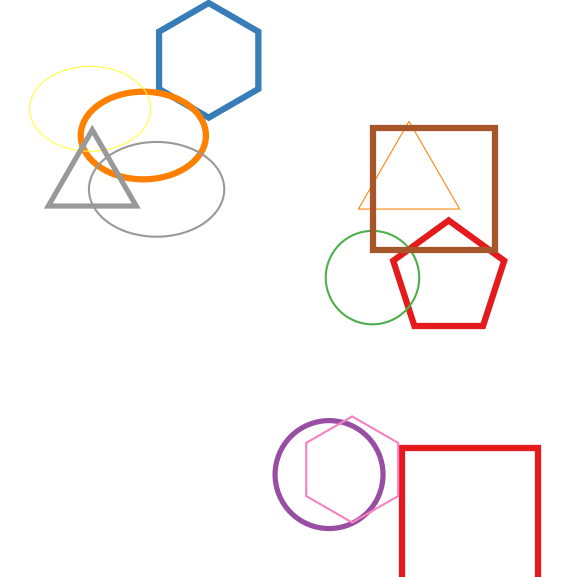[{"shape": "pentagon", "thickness": 3, "radius": 0.51, "center": [0.777, 0.516]}, {"shape": "square", "thickness": 3, "radius": 0.59, "center": [0.814, 0.105]}, {"shape": "hexagon", "thickness": 3, "radius": 0.5, "center": [0.361, 0.895]}, {"shape": "circle", "thickness": 1, "radius": 0.4, "center": [0.645, 0.518]}, {"shape": "circle", "thickness": 2.5, "radius": 0.47, "center": [0.57, 0.177]}, {"shape": "triangle", "thickness": 0.5, "radius": 0.51, "center": [0.708, 0.688]}, {"shape": "oval", "thickness": 3, "radius": 0.54, "center": [0.248, 0.764]}, {"shape": "oval", "thickness": 0.5, "radius": 0.52, "center": [0.156, 0.811]}, {"shape": "square", "thickness": 3, "radius": 0.53, "center": [0.752, 0.672]}, {"shape": "hexagon", "thickness": 1, "radius": 0.46, "center": [0.61, 0.186]}, {"shape": "triangle", "thickness": 2.5, "radius": 0.44, "center": [0.16, 0.686]}, {"shape": "oval", "thickness": 1, "radius": 0.59, "center": [0.271, 0.671]}]